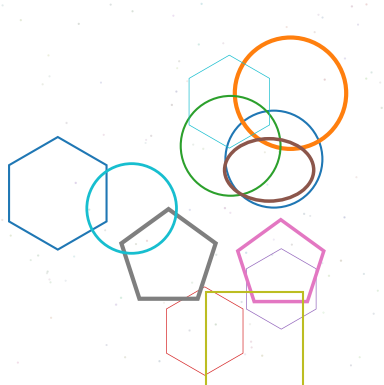[{"shape": "hexagon", "thickness": 1.5, "radius": 0.73, "center": [0.15, 0.498]}, {"shape": "circle", "thickness": 1.5, "radius": 0.63, "center": [0.711, 0.587]}, {"shape": "circle", "thickness": 3, "radius": 0.72, "center": [0.755, 0.758]}, {"shape": "circle", "thickness": 1.5, "radius": 0.65, "center": [0.599, 0.621]}, {"shape": "hexagon", "thickness": 0.5, "radius": 0.57, "center": [0.532, 0.14]}, {"shape": "hexagon", "thickness": 0.5, "radius": 0.52, "center": [0.731, 0.25]}, {"shape": "oval", "thickness": 2.5, "radius": 0.58, "center": [0.699, 0.559]}, {"shape": "pentagon", "thickness": 2.5, "radius": 0.59, "center": [0.729, 0.312]}, {"shape": "pentagon", "thickness": 3, "radius": 0.64, "center": [0.438, 0.328]}, {"shape": "square", "thickness": 1.5, "radius": 0.63, "center": [0.661, 0.114]}, {"shape": "hexagon", "thickness": 0.5, "radius": 0.6, "center": [0.596, 0.736]}, {"shape": "circle", "thickness": 2, "radius": 0.58, "center": [0.342, 0.459]}]